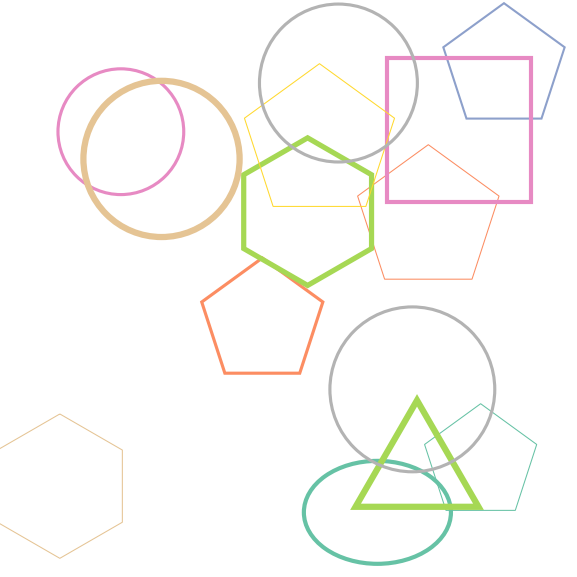[{"shape": "oval", "thickness": 2, "radius": 0.64, "center": [0.654, 0.112]}, {"shape": "pentagon", "thickness": 0.5, "radius": 0.51, "center": [0.832, 0.198]}, {"shape": "pentagon", "thickness": 1.5, "radius": 0.55, "center": [0.454, 0.442]}, {"shape": "pentagon", "thickness": 0.5, "radius": 0.64, "center": [0.742, 0.62]}, {"shape": "pentagon", "thickness": 1, "radius": 0.55, "center": [0.873, 0.883]}, {"shape": "circle", "thickness": 1.5, "radius": 0.54, "center": [0.209, 0.771]}, {"shape": "square", "thickness": 2, "radius": 0.62, "center": [0.795, 0.774]}, {"shape": "triangle", "thickness": 3, "radius": 0.61, "center": [0.722, 0.183]}, {"shape": "hexagon", "thickness": 2.5, "radius": 0.64, "center": [0.533, 0.633]}, {"shape": "pentagon", "thickness": 0.5, "radius": 0.68, "center": [0.553, 0.752]}, {"shape": "circle", "thickness": 3, "radius": 0.68, "center": [0.28, 0.724]}, {"shape": "hexagon", "thickness": 0.5, "radius": 0.62, "center": [0.104, 0.157]}, {"shape": "circle", "thickness": 1.5, "radius": 0.68, "center": [0.586, 0.855]}, {"shape": "circle", "thickness": 1.5, "radius": 0.71, "center": [0.714, 0.325]}]